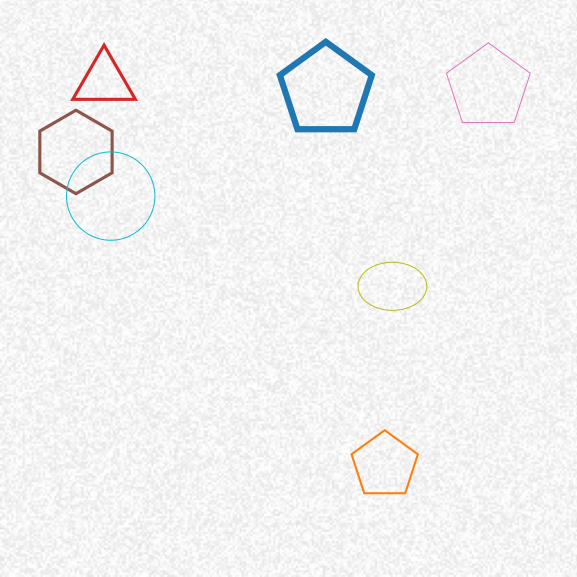[{"shape": "pentagon", "thickness": 3, "radius": 0.42, "center": [0.564, 0.843]}, {"shape": "pentagon", "thickness": 1, "radius": 0.3, "center": [0.666, 0.194]}, {"shape": "triangle", "thickness": 1.5, "radius": 0.31, "center": [0.18, 0.858]}, {"shape": "hexagon", "thickness": 1.5, "radius": 0.36, "center": [0.132, 0.736]}, {"shape": "pentagon", "thickness": 0.5, "radius": 0.38, "center": [0.846, 0.849]}, {"shape": "oval", "thickness": 0.5, "radius": 0.3, "center": [0.68, 0.503]}, {"shape": "circle", "thickness": 0.5, "radius": 0.38, "center": [0.192, 0.66]}]